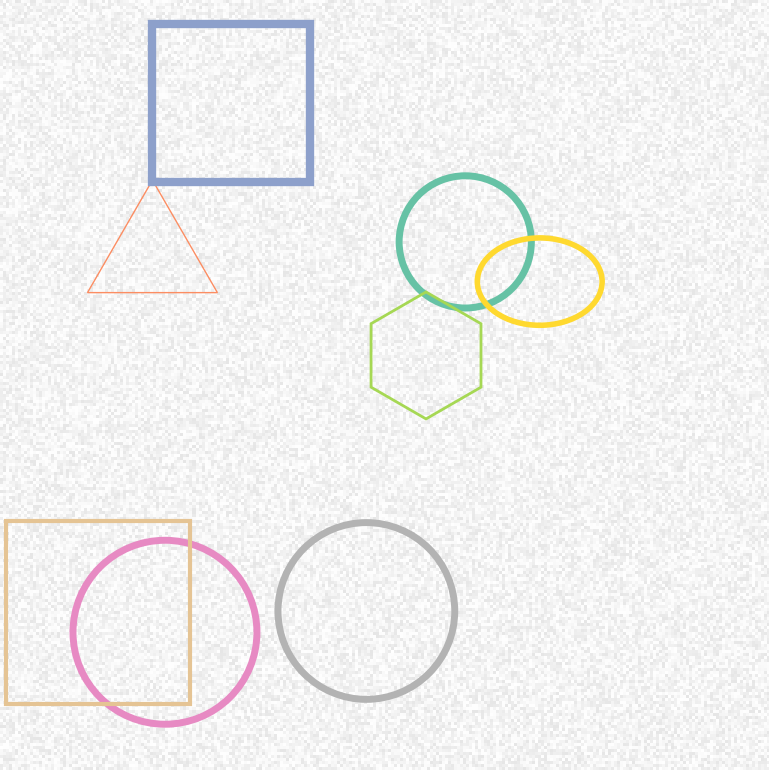[{"shape": "circle", "thickness": 2.5, "radius": 0.43, "center": [0.604, 0.686]}, {"shape": "triangle", "thickness": 0.5, "radius": 0.49, "center": [0.198, 0.669]}, {"shape": "square", "thickness": 3, "radius": 0.51, "center": [0.3, 0.866]}, {"shape": "circle", "thickness": 2.5, "radius": 0.6, "center": [0.214, 0.179]}, {"shape": "hexagon", "thickness": 1, "radius": 0.41, "center": [0.553, 0.538]}, {"shape": "oval", "thickness": 2, "radius": 0.41, "center": [0.701, 0.634]}, {"shape": "square", "thickness": 1.5, "radius": 0.6, "center": [0.127, 0.205]}, {"shape": "circle", "thickness": 2.5, "radius": 0.57, "center": [0.476, 0.207]}]